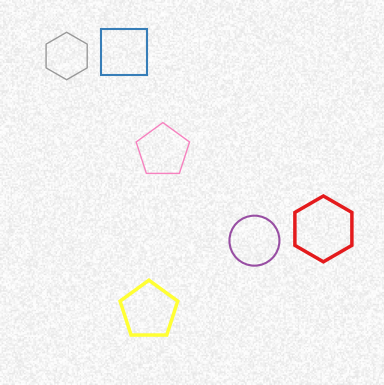[{"shape": "hexagon", "thickness": 2.5, "radius": 0.43, "center": [0.84, 0.405]}, {"shape": "square", "thickness": 1.5, "radius": 0.3, "center": [0.323, 0.864]}, {"shape": "circle", "thickness": 1.5, "radius": 0.32, "center": [0.661, 0.375]}, {"shape": "pentagon", "thickness": 2.5, "radius": 0.39, "center": [0.387, 0.193]}, {"shape": "pentagon", "thickness": 1, "radius": 0.36, "center": [0.423, 0.609]}, {"shape": "hexagon", "thickness": 1, "radius": 0.31, "center": [0.173, 0.855]}]